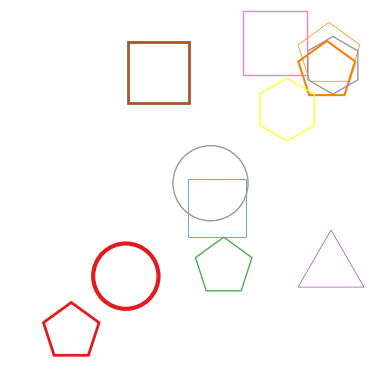[{"shape": "circle", "thickness": 3, "radius": 0.42, "center": [0.327, 0.283]}, {"shape": "pentagon", "thickness": 2, "radius": 0.38, "center": [0.185, 0.139]}, {"shape": "square", "thickness": 0.5, "radius": 0.38, "center": [0.563, 0.46]}, {"shape": "pentagon", "thickness": 1, "radius": 0.39, "center": [0.581, 0.307]}, {"shape": "triangle", "thickness": 0.5, "radius": 0.49, "center": [0.86, 0.304]}, {"shape": "pentagon", "thickness": 1.5, "radius": 0.39, "center": [0.849, 0.816]}, {"shape": "pentagon", "thickness": 0.5, "radius": 0.42, "center": [0.854, 0.857]}, {"shape": "hexagon", "thickness": 1, "radius": 0.41, "center": [0.746, 0.715]}, {"shape": "square", "thickness": 2, "radius": 0.39, "center": [0.412, 0.812]}, {"shape": "square", "thickness": 1, "radius": 0.42, "center": [0.713, 0.888]}, {"shape": "hexagon", "thickness": 1, "radius": 0.37, "center": [0.865, 0.83]}, {"shape": "circle", "thickness": 1, "radius": 0.49, "center": [0.547, 0.524]}]